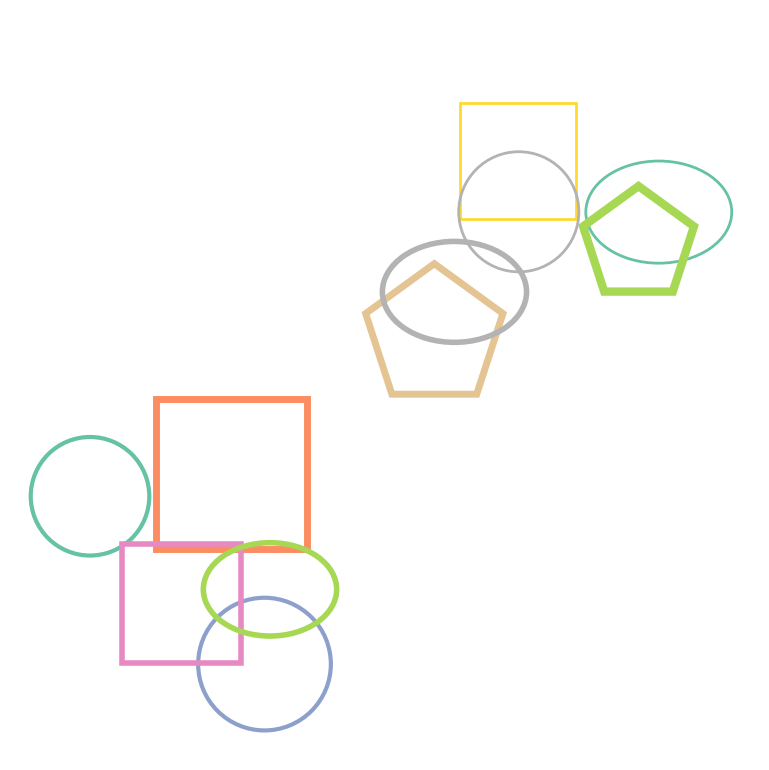[{"shape": "circle", "thickness": 1.5, "radius": 0.38, "center": [0.117, 0.355]}, {"shape": "oval", "thickness": 1, "radius": 0.47, "center": [0.856, 0.725]}, {"shape": "square", "thickness": 2.5, "radius": 0.49, "center": [0.301, 0.384]}, {"shape": "circle", "thickness": 1.5, "radius": 0.43, "center": [0.344, 0.138]}, {"shape": "square", "thickness": 2, "radius": 0.39, "center": [0.236, 0.216]}, {"shape": "pentagon", "thickness": 3, "radius": 0.38, "center": [0.829, 0.683]}, {"shape": "oval", "thickness": 2, "radius": 0.43, "center": [0.351, 0.235]}, {"shape": "square", "thickness": 1, "radius": 0.38, "center": [0.673, 0.791]}, {"shape": "pentagon", "thickness": 2.5, "radius": 0.47, "center": [0.564, 0.564]}, {"shape": "oval", "thickness": 2, "radius": 0.47, "center": [0.59, 0.621]}, {"shape": "circle", "thickness": 1, "radius": 0.39, "center": [0.674, 0.725]}]